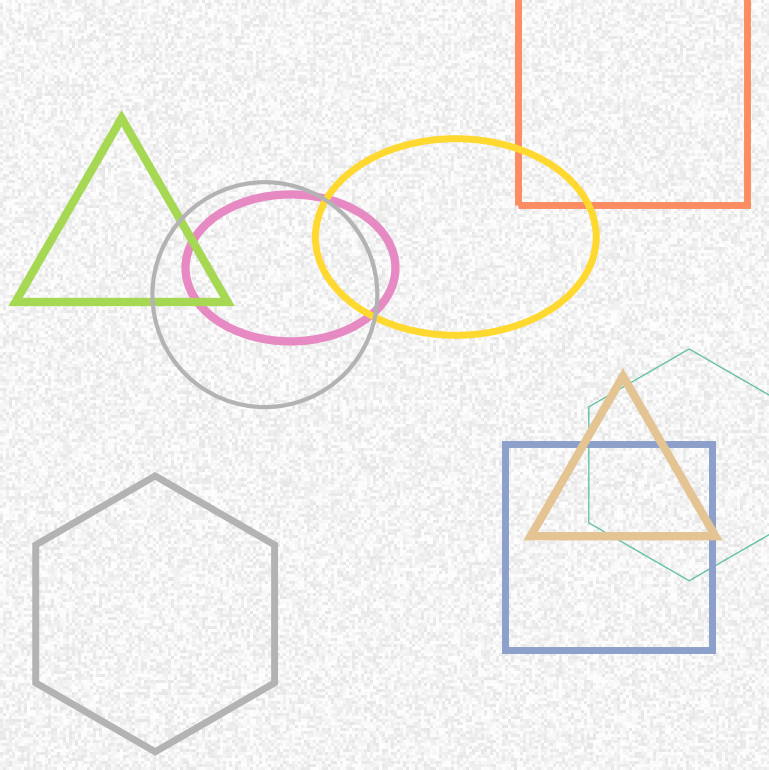[{"shape": "hexagon", "thickness": 0.5, "radius": 0.75, "center": [0.895, 0.396]}, {"shape": "square", "thickness": 2.5, "radius": 0.75, "center": [0.821, 0.883]}, {"shape": "square", "thickness": 2.5, "radius": 0.67, "center": [0.791, 0.29]}, {"shape": "oval", "thickness": 3, "radius": 0.68, "center": [0.377, 0.652]}, {"shape": "triangle", "thickness": 3, "radius": 0.8, "center": [0.158, 0.687]}, {"shape": "oval", "thickness": 2.5, "radius": 0.91, "center": [0.592, 0.692]}, {"shape": "triangle", "thickness": 3, "radius": 0.69, "center": [0.809, 0.373]}, {"shape": "hexagon", "thickness": 2.5, "radius": 0.9, "center": [0.202, 0.203]}, {"shape": "circle", "thickness": 1.5, "radius": 0.73, "center": [0.344, 0.617]}]